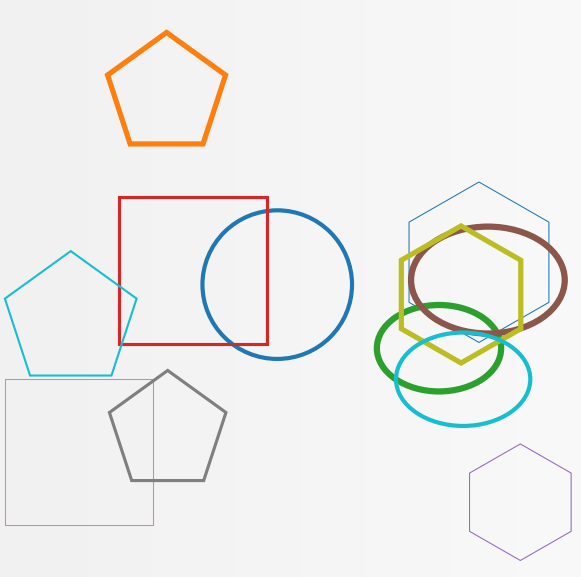[{"shape": "circle", "thickness": 2, "radius": 0.64, "center": [0.477, 0.506]}, {"shape": "hexagon", "thickness": 0.5, "radius": 0.69, "center": [0.824, 0.545]}, {"shape": "pentagon", "thickness": 2.5, "radius": 0.53, "center": [0.287, 0.836]}, {"shape": "oval", "thickness": 3, "radius": 0.53, "center": [0.755, 0.396]}, {"shape": "square", "thickness": 1.5, "radius": 0.64, "center": [0.332, 0.531]}, {"shape": "hexagon", "thickness": 0.5, "radius": 0.5, "center": [0.895, 0.13]}, {"shape": "oval", "thickness": 3, "radius": 0.66, "center": [0.839, 0.514]}, {"shape": "square", "thickness": 0.5, "radius": 0.64, "center": [0.136, 0.216]}, {"shape": "pentagon", "thickness": 1.5, "radius": 0.53, "center": [0.288, 0.252]}, {"shape": "hexagon", "thickness": 2.5, "radius": 0.59, "center": [0.793, 0.489]}, {"shape": "oval", "thickness": 2, "radius": 0.58, "center": [0.797, 0.342]}, {"shape": "pentagon", "thickness": 1, "radius": 0.6, "center": [0.122, 0.445]}]